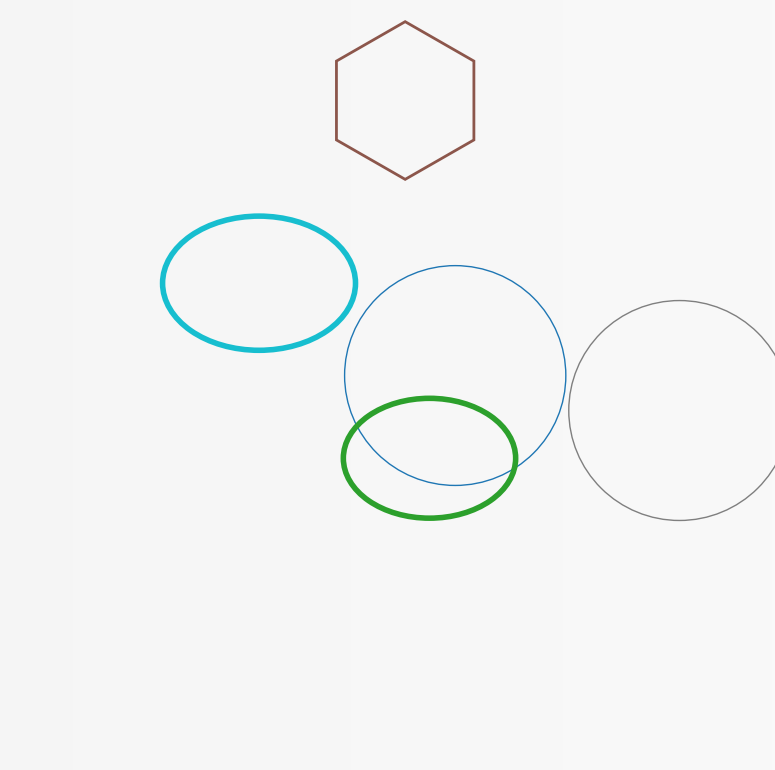[{"shape": "circle", "thickness": 0.5, "radius": 0.71, "center": [0.587, 0.512]}, {"shape": "oval", "thickness": 2, "radius": 0.56, "center": [0.554, 0.405]}, {"shape": "hexagon", "thickness": 1, "radius": 0.51, "center": [0.523, 0.869]}, {"shape": "circle", "thickness": 0.5, "radius": 0.71, "center": [0.877, 0.467]}, {"shape": "oval", "thickness": 2, "radius": 0.62, "center": [0.334, 0.632]}]